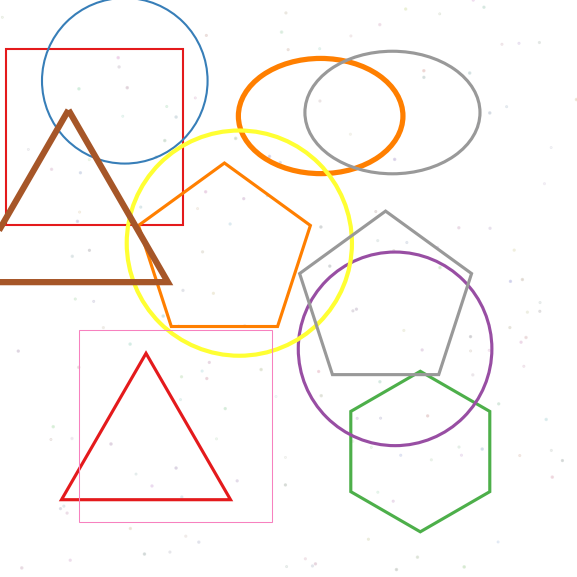[{"shape": "square", "thickness": 1, "radius": 0.76, "center": [0.163, 0.762]}, {"shape": "triangle", "thickness": 1.5, "radius": 0.84, "center": [0.253, 0.218]}, {"shape": "circle", "thickness": 1, "radius": 0.72, "center": [0.216, 0.859]}, {"shape": "hexagon", "thickness": 1.5, "radius": 0.69, "center": [0.728, 0.217]}, {"shape": "circle", "thickness": 1.5, "radius": 0.84, "center": [0.684, 0.395]}, {"shape": "pentagon", "thickness": 1.5, "radius": 0.78, "center": [0.389, 0.56]}, {"shape": "oval", "thickness": 2.5, "radius": 0.71, "center": [0.555, 0.798]}, {"shape": "circle", "thickness": 2, "radius": 0.97, "center": [0.414, 0.578]}, {"shape": "triangle", "thickness": 3, "radius": 0.99, "center": [0.119, 0.61]}, {"shape": "square", "thickness": 0.5, "radius": 0.83, "center": [0.304, 0.261]}, {"shape": "pentagon", "thickness": 1.5, "radius": 0.78, "center": [0.668, 0.477]}, {"shape": "oval", "thickness": 1.5, "radius": 0.76, "center": [0.68, 0.804]}]